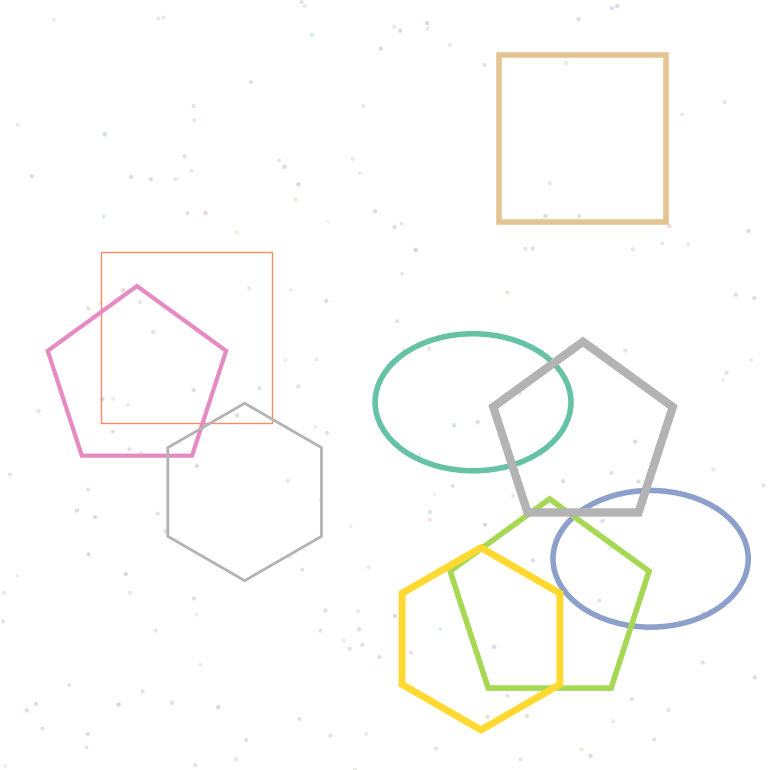[{"shape": "oval", "thickness": 2, "radius": 0.64, "center": [0.614, 0.478]}, {"shape": "square", "thickness": 0.5, "radius": 0.56, "center": [0.242, 0.562]}, {"shape": "oval", "thickness": 2, "radius": 0.63, "center": [0.845, 0.274]}, {"shape": "pentagon", "thickness": 1.5, "radius": 0.61, "center": [0.178, 0.507]}, {"shape": "pentagon", "thickness": 2, "radius": 0.68, "center": [0.714, 0.216]}, {"shape": "hexagon", "thickness": 2.5, "radius": 0.59, "center": [0.625, 0.17]}, {"shape": "square", "thickness": 2, "radius": 0.54, "center": [0.756, 0.82]}, {"shape": "pentagon", "thickness": 3, "radius": 0.61, "center": [0.757, 0.434]}, {"shape": "hexagon", "thickness": 1, "radius": 0.58, "center": [0.318, 0.361]}]